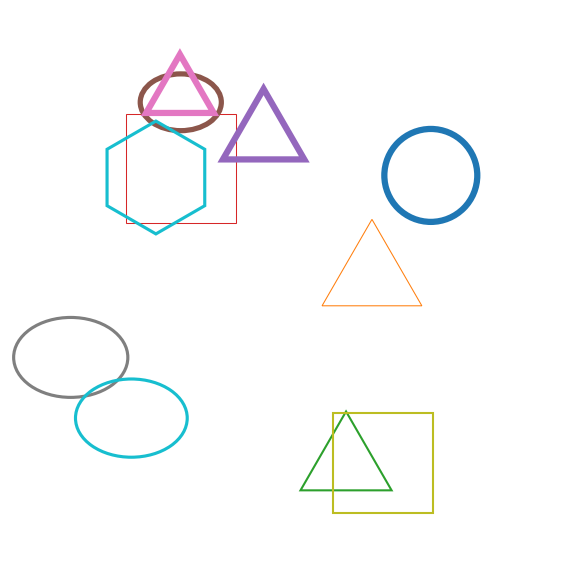[{"shape": "circle", "thickness": 3, "radius": 0.4, "center": [0.746, 0.695]}, {"shape": "triangle", "thickness": 0.5, "radius": 0.5, "center": [0.644, 0.52]}, {"shape": "triangle", "thickness": 1, "radius": 0.46, "center": [0.599, 0.196]}, {"shape": "square", "thickness": 0.5, "radius": 0.48, "center": [0.313, 0.707]}, {"shape": "triangle", "thickness": 3, "radius": 0.41, "center": [0.456, 0.764]}, {"shape": "oval", "thickness": 2.5, "radius": 0.35, "center": [0.313, 0.822]}, {"shape": "triangle", "thickness": 3, "radius": 0.34, "center": [0.312, 0.837]}, {"shape": "oval", "thickness": 1.5, "radius": 0.49, "center": [0.122, 0.38]}, {"shape": "square", "thickness": 1, "radius": 0.43, "center": [0.663, 0.197]}, {"shape": "oval", "thickness": 1.5, "radius": 0.48, "center": [0.227, 0.275]}, {"shape": "hexagon", "thickness": 1.5, "radius": 0.49, "center": [0.27, 0.692]}]